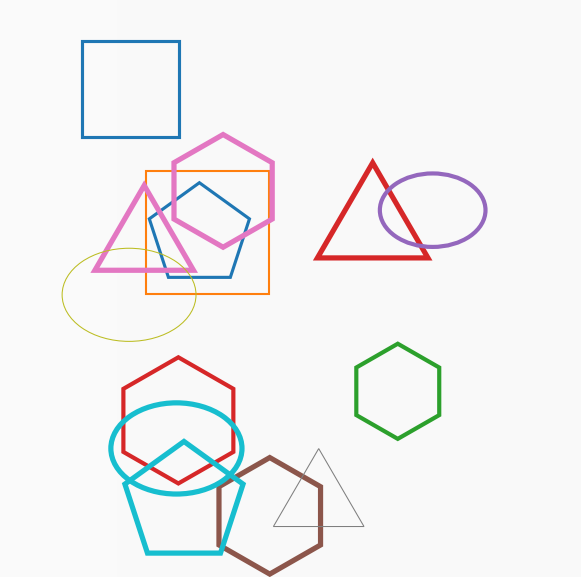[{"shape": "square", "thickness": 1.5, "radius": 0.42, "center": [0.225, 0.845]}, {"shape": "pentagon", "thickness": 1.5, "radius": 0.45, "center": [0.343, 0.592]}, {"shape": "square", "thickness": 1, "radius": 0.53, "center": [0.357, 0.596]}, {"shape": "hexagon", "thickness": 2, "radius": 0.41, "center": [0.684, 0.322]}, {"shape": "triangle", "thickness": 2.5, "radius": 0.55, "center": [0.641, 0.607]}, {"shape": "hexagon", "thickness": 2, "radius": 0.55, "center": [0.307, 0.271]}, {"shape": "oval", "thickness": 2, "radius": 0.45, "center": [0.744, 0.635]}, {"shape": "hexagon", "thickness": 2.5, "radius": 0.5, "center": [0.464, 0.106]}, {"shape": "triangle", "thickness": 2.5, "radius": 0.49, "center": [0.248, 0.58]}, {"shape": "hexagon", "thickness": 2.5, "radius": 0.49, "center": [0.384, 0.669]}, {"shape": "triangle", "thickness": 0.5, "radius": 0.45, "center": [0.548, 0.132]}, {"shape": "oval", "thickness": 0.5, "radius": 0.58, "center": [0.222, 0.489]}, {"shape": "oval", "thickness": 2.5, "radius": 0.56, "center": [0.304, 0.223]}, {"shape": "pentagon", "thickness": 2.5, "radius": 0.53, "center": [0.317, 0.128]}]